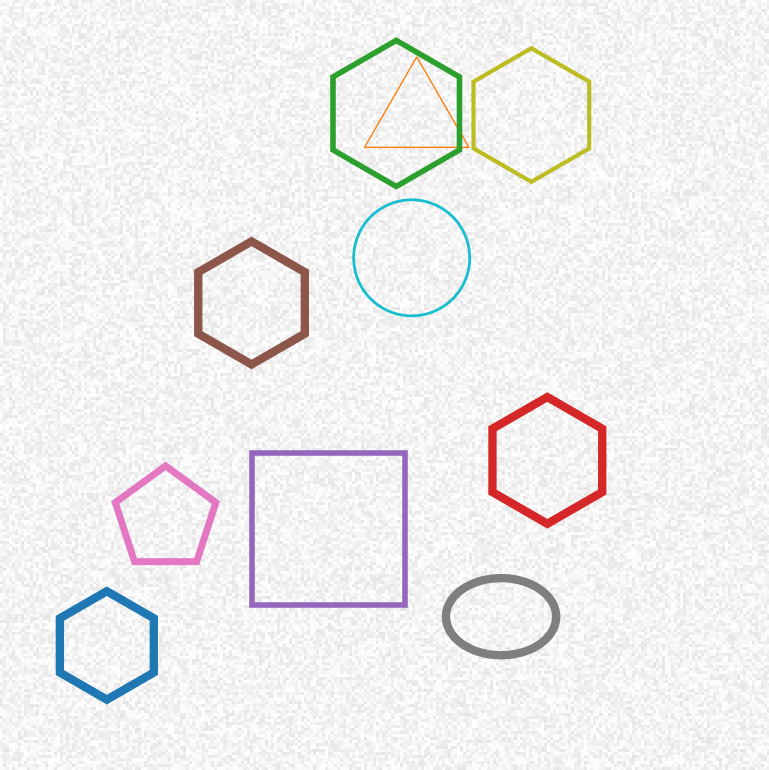[{"shape": "hexagon", "thickness": 3, "radius": 0.35, "center": [0.139, 0.162]}, {"shape": "triangle", "thickness": 0.5, "radius": 0.39, "center": [0.541, 0.848]}, {"shape": "hexagon", "thickness": 2, "radius": 0.47, "center": [0.515, 0.853]}, {"shape": "hexagon", "thickness": 3, "radius": 0.41, "center": [0.711, 0.402]}, {"shape": "square", "thickness": 2, "radius": 0.49, "center": [0.427, 0.314]}, {"shape": "hexagon", "thickness": 3, "radius": 0.4, "center": [0.327, 0.607]}, {"shape": "pentagon", "thickness": 2.5, "radius": 0.34, "center": [0.215, 0.326]}, {"shape": "oval", "thickness": 3, "radius": 0.36, "center": [0.651, 0.199]}, {"shape": "hexagon", "thickness": 1.5, "radius": 0.43, "center": [0.69, 0.851]}, {"shape": "circle", "thickness": 1, "radius": 0.38, "center": [0.535, 0.665]}]